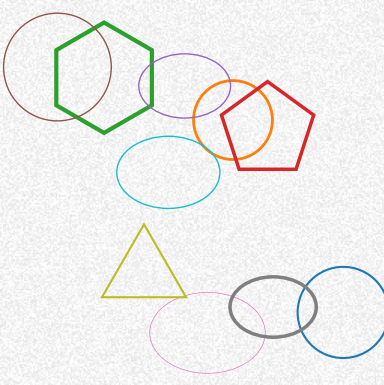[{"shape": "circle", "thickness": 1.5, "radius": 0.59, "center": [0.891, 0.188]}, {"shape": "circle", "thickness": 2, "radius": 0.51, "center": [0.605, 0.688]}, {"shape": "hexagon", "thickness": 3, "radius": 0.72, "center": [0.27, 0.798]}, {"shape": "pentagon", "thickness": 2.5, "radius": 0.63, "center": [0.695, 0.662]}, {"shape": "oval", "thickness": 1, "radius": 0.6, "center": [0.48, 0.777]}, {"shape": "circle", "thickness": 1, "radius": 0.7, "center": [0.149, 0.826]}, {"shape": "oval", "thickness": 0.5, "radius": 0.75, "center": [0.539, 0.135]}, {"shape": "oval", "thickness": 2.5, "radius": 0.56, "center": [0.709, 0.203]}, {"shape": "triangle", "thickness": 1.5, "radius": 0.63, "center": [0.374, 0.291]}, {"shape": "oval", "thickness": 1, "radius": 0.67, "center": [0.437, 0.552]}]